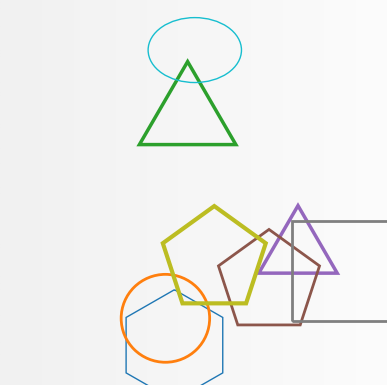[{"shape": "hexagon", "thickness": 1, "radius": 0.72, "center": [0.45, 0.103]}, {"shape": "circle", "thickness": 2, "radius": 0.57, "center": [0.427, 0.173]}, {"shape": "triangle", "thickness": 2.5, "radius": 0.72, "center": [0.484, 0.696]}, {"shape": "triangle", "thickness": 2.5, "radius": 0.58, "center": [0.769, 0.349]}, {"shape": "pentagon", "thickness": 2, "radius": 0.69, "center": [0.694, 0.267]}, {"shape": "square", "thickness": 2, "radius": 0.65, "center": [0.885, 0.296]}, {"shape": "pentagon", "thickness": 3, "radius": 0.7, "center": [0.553, 0.325]}, {"shape": "oval", "thickness": 1, "radius": 0.6, "center": [0.503, 0.87]}]